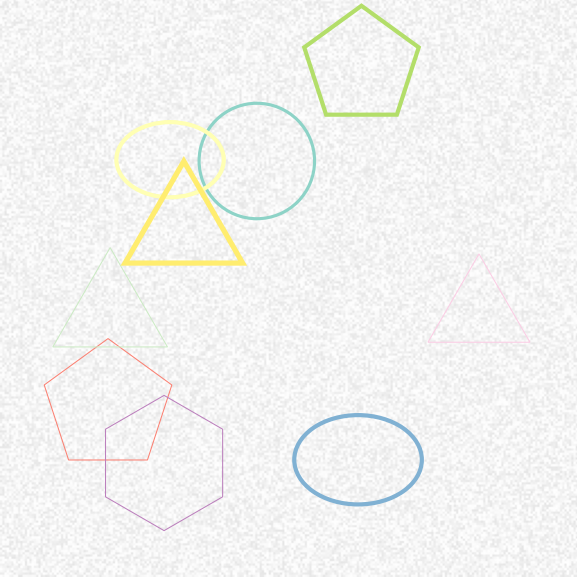[{"shape": "circle", "thickness": 1.5, "radius": 0.5, "center": [0.445, 0.72]}, {"shape": "oval", "thickness": 2, "radius": 0.46, "center": [0.294, 0.723]}, {"shape": "pentagon", "thickness": 0.5, "radius": 0.58, "center": [0.187, 0.297]}, {"shape": "oval", "thickness": 2, "radius": 0.55, "center": [0.62, 0.203]}, {"shape": "pentagon", "thickness": 2, "radius": 0.52, "center": [0.626, 0.885]}, {"shape": "triangle", "thickness": 0.5, "radius": 0.51, "center": [0.829, 0.457]}, {"shape": "hexagon", "thickness": 0.5, "radius": 0.59, "center": [0.284, 0.197]}, {"shape": "triangle", "thickness": 0.5, "radius": 0.57, "center": [0.191, 0.456]}, {"shape": "triangle", "thickness": 2.5, "radius": 0.59, "center": [0.318, 0.602]}]